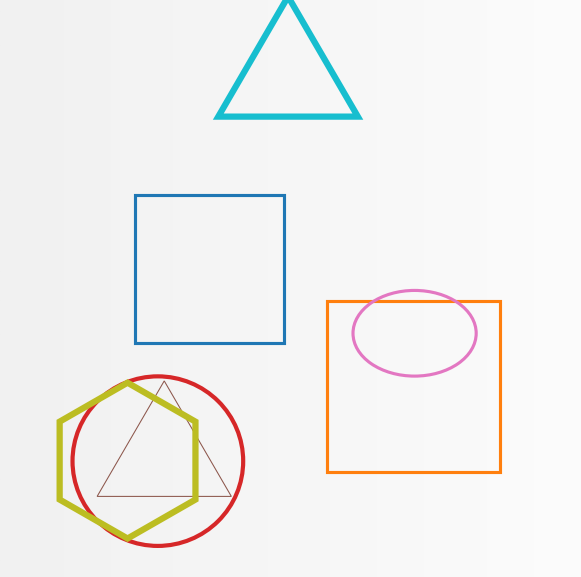[{"shape": "square", "thickness": 1.5, "radius": 0.64, "center": [0.361, 0.533]}, {"shape": "square", "thickness": 1.5, "radius": 0.74, "center": [0.712, 0.33]}, {"shape": "circle", "thickness": 2, "radius": 0.73, "center": [0.272, 0.201]}, {"shape": "triangle", "thickness": 0.5, "radius": 0.67, "center": [0.283, 0.206]}, {"shape": "oval", "thickness": 1.5, "radius": 0.53, "center": [0.713, 0.422]}, {"shape": "hexagon", "thickness": 3, "radius": 0.67, "center": [0.219, 0.202]}, {"shape": "triangle", "thickness": 3, "radius": 0.69, "center": [0.496, 0.867]}]